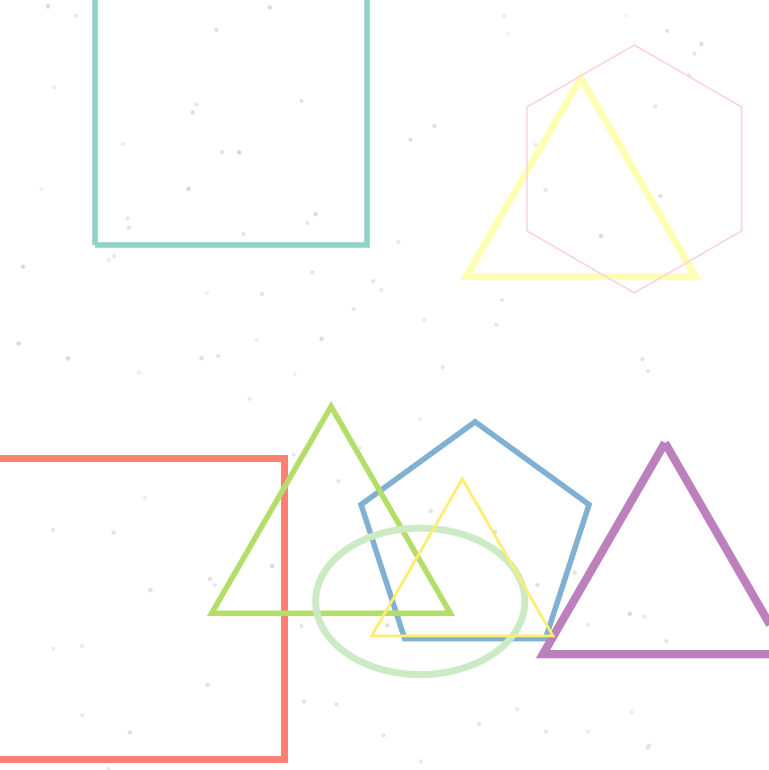[{"shape": "square", "thickness": 2, "radius": 0.88, "center": [0.3, 0.859]}, {"shape": "triangle", "thickness": 2.5, "radius": 0.86, "center": [0.754, 0.727]}, {"shape": "square", "thickness": 2.5, "radius": 0.98, "center": [0.174, 0.21]}, {"shape": "pentagon", "thickness": 2, "radius": 0.78, "center": [0.617, 0.297]}, {"shape": "triangle", "thickness": 2, "radius": 0.9, "center": [0.43, 0.293]}, {"shape": "hexagon", "thickness": 0.5, "radius": 0.8, "center": [0.824, 0.781]}, {"shape": "triangle", "thickness": 3, "radius": 0.91, "center": [0.864, 0.242]}, {"shape": "oval", "thickness": 2.5, "radius": 0.68, "center": [0.546, 0.219]}, {"shape": "triangle", "thickness": 1, "radius": 0.68, "center": [0.6, 0.242]}]